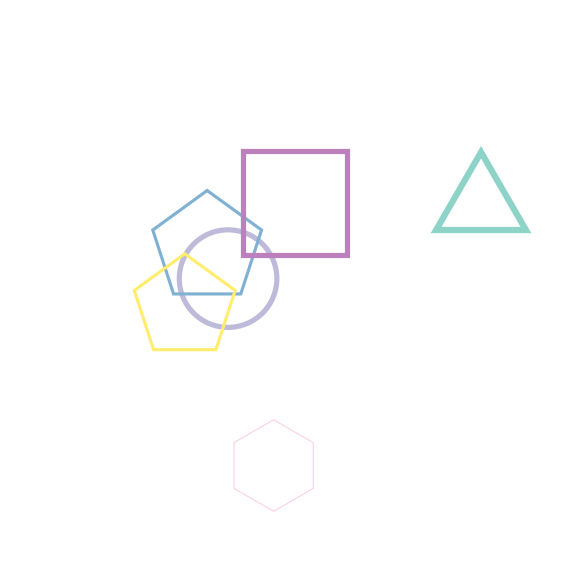[{"shape": "triangle", "thickness": 3, "radius": 0.45, "center": [0.833, 0.646]}, {"shape": "circle", "thickness": 2.5, "radius": 0.42, "center": [0.395, 0.517]}, {"shape": "pentagon", "thickness": 1.5, "radius": 0.5, "center": [0.359, 0.57]}, {"shape": "hexagon", "thickness": 0.5, "radius": 0.4, "center": [0.474, 0.193]}, {"shape": "square", "thickness": 2.5, "radius": 0.45, "center": [0.511, 0.647]}, {"shape": "pentagon", "thickness": 1.5, "radius": 0.46, "center": [0.32, 0.468]}]